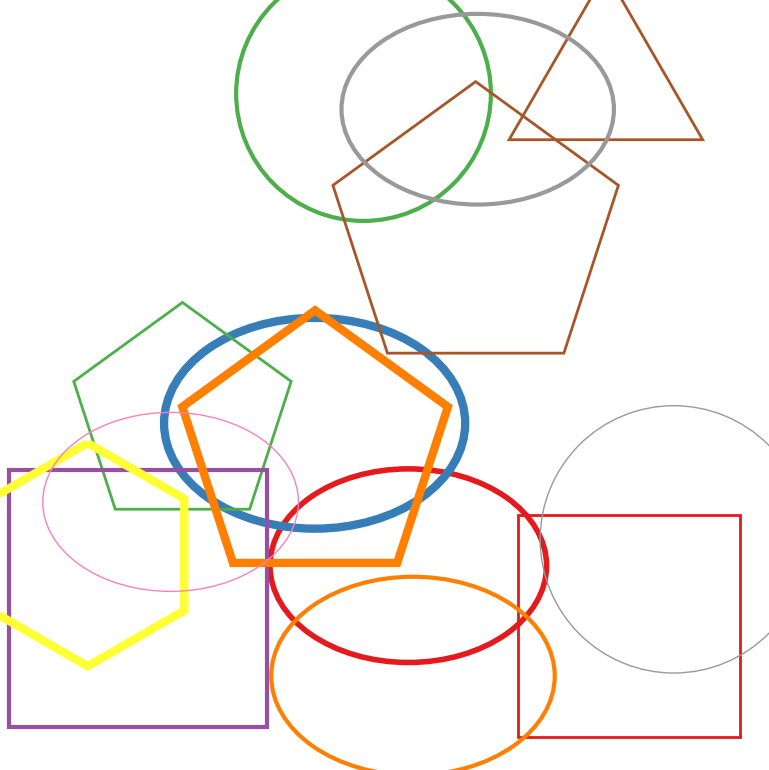[{"shape": "oval", "thickness": 2, "radius": 0.9, "center": [0.53, 0.265]}, {"shape": "square", "thickness": 1, "radius": 0.72, "center": [0.817, 0.187]}, {"shape": "oval", "thickness": 3, "radius": 0.98, "center": [0.409, 0.45]}, {"shape": "circle", "thickness": 1.5, "radius": 0.83, "center": [0.472, 0.879]}, {"shape": "pentagon", "thickness": 1, "radius": 0.74, "center": [0.237, 0.459]}, {"shape": "square", "thickness": 1.5, "radius": 0.84, "center": [0.179, 0.223]}, {"shape": "oval", "thickness": 1.5, "radius": 0.92, "center": [0.536, 0.122]}, {"shape": "pentagon", "thickness": 3, "radius": 0.91, "center": [0.409, 0.416]}, {"shape": "hexagon", "thickness": 3, "radius": 0.72, "center": [0.114, 0.28]}, {"shape": "triangle", "thickness": 1, "radius": 0.73, "center": [0.787, 0.891]}, {"shape": "pentagon", "thickness": 1, "radius": 0.97, "center": [0.618, 0.699]}, {"shape": "oval", "thickness": 0.5, "radius": 0.83, "center": [0.222, 0.348]}, {"shape": "oval", "thickness": 1.5, "radius": 0.88, "center": [0.62, 0.858]}, {"shape": "circle", "thickness": 0.5, "radius": 0.87, "center": [0.875, 0.3]}]